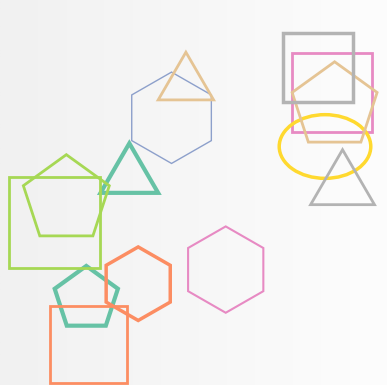[{"shape": "pentagon", "thickness": 3, "radius": 0.43, "center": [0.223, 0.223]}, {"shape": "triangle", "thickness": 3, "radius": 0.43, "center": [0.334, 0.542]}, {"shape": "square", "thickness": 2, "radius": 0.49, "center": [0.229, 0.105]}, {"shape": "hexagon", "thickness": 2.5, "radius": 0.48, "center": [0.357, 0.263]}, {"shape": "hexagon", "thickness": 1, "radius": 0.59, "center": [0.443, 0.694]}, {"shape": "hexagon", "thickness": 1.5, "radius": 0.56, "center": [0.582, 0.3]}, {"shape": "square", "thickness": 2, "radius": 0.51, "center": [0.857, 0.759]}, {"shape": "pentagon", "thickness": 2, "radius": 0.58, "center": [0.171, 0.482]}, {"shape": "square", "thickness": 2, "radius": 0.59, "center": [0.141, 0.422]}, {"shape": "oval", "thickness": 2.5, "radius": 0.59, "center": [0.839, 0.619]}, {"shape": "triangle", "thickness": 2, "radius": 0.41, "center": [0.48, 0.782]}, {"shape": "pentagon", "thickness": 2, "radius": 0.58, "center": [0.864, 0.724]}, {"shape": "square", "thickness": 2.5, "radius": 0.45, "center": [0.82, 0.825]}, {"shape": "triangle", "thickness": 2, "radius": 0.48, "center": [0.884, 0.516]}]